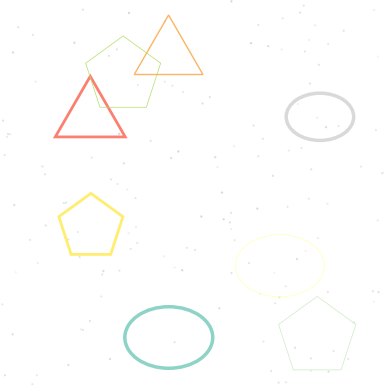[{"shape": "oval", "thickness": 2.5, "radius": 0.57, "center": [0.438, 0.123]}, {"shape": "oval", "thickness": 0.5, "radius": 0.58, "center": [0.727, 0.31]}, {"shape": "triangle", "thickness": 2, "radius": 0.52, "center": [0.234, 0.697]}, {"shape": "triangle", "thickness": 1, "radius": 0.52, "center": [0.438, 0.858]}, {"shape": "pentagon", "thickness": 0.5, "radius": 0.51, "center": [0.32, 0.804]}, {"shape": "oval", "thickness": 2.5, "radius": 0.44, "center": [0.831, 0.697]}, {"shape": "pentagon", "thickness": 0.5, "radius": 0.53, "center": [0.824, 0.125]}, {"shape": "pentagon", "thickness": 2, "radius": 0.44, "center": [0.236, 0.41]}]